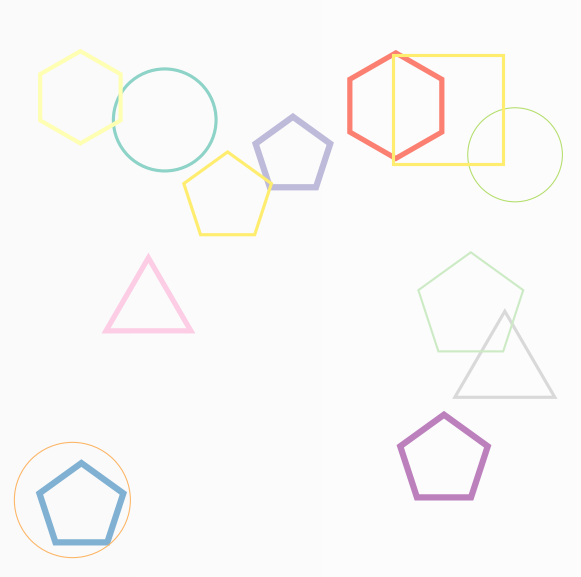[{"shape": "circle", "thickness": 1.5, "radius": 0.44, "center": [0.283, 0.791]}, {"shape": "hexagon", "thickness": 2, "radius": 0.4, "center": [0.138, 0.831]}, {"shape": "pentagon", "thickness": 3, "radius": 0.34, "center": [0.504, 0.729]}, {"shape": "hexagon", "thickness": 2.5, "radius": 0.46, "center": [0.681, 0.816]}, {"shape": "pentagon", "thickness": 3, "radius": 0.38, "center": [0.14, 0.121]}, {"shape": "circle", "thickness": 0.5, "radius": 0.5, "center": [0.125, 0.133]}, {"shape": "circle", "thickness": 0.5, "radius": 0.41, "center": [0.886, 0.731]}, {"shape": "triangle", "thickness": 2.5, "radius": 0.42, "center": [0.255, 0.468]}, {"shape": "triangle", "thickness": 1.5, "radius": 0.5, "center": [0.869, 0.361]}, {"shape": "pentagon", "thickness": 3, "radius": 0.4, "center": [0.764, 0.202]}, {"shape": "pentagon", "thickness": 1, "radius": 0.47, "center": [0.81, 0.467]}, {"shape": "square", "thickness": 1.5, "radius": 0.47, "center": [0.77, 0.809]}, {"shape": "pentagon", "thickness": 1.5, "radius": 0.4, "center": [0.392, 0.657]}]